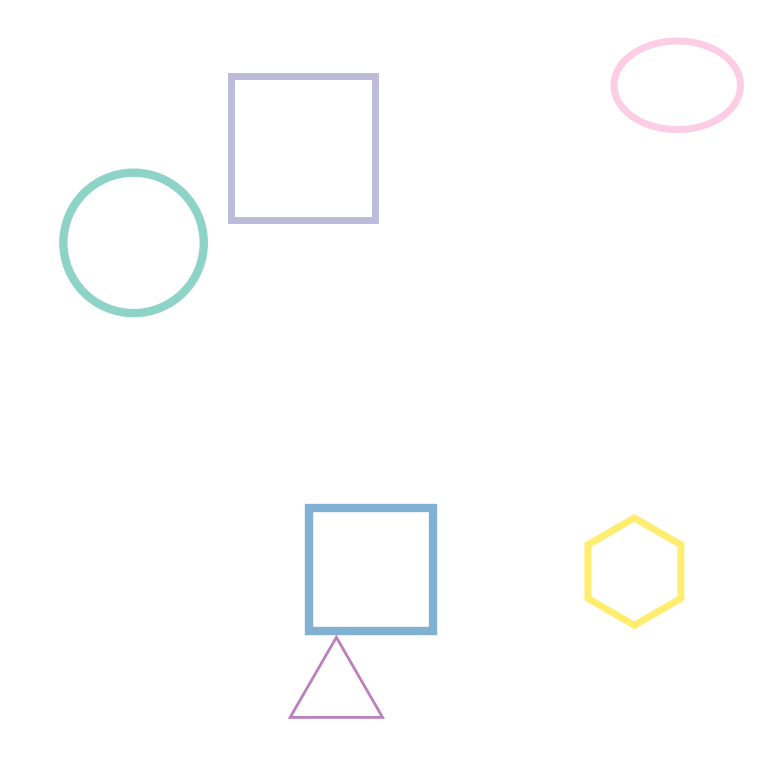[{"shape": "circle", "thickness": 3, "radius": 0.46, "center": [0.173, 0.685]}, {"shape": "square", "thickness": 2.5, "radius": 0.47, "center": [0.393, 0.808]}, {"shape": "square", "thickness": 3, "radius": 0.4, "center": [0.482, 0.261]}, {"shape": "oval", "thickness": 2.5, "radius": 0.41, "center": [0.88, 0.889]}, {"shape": "triangle", "thickness": 1, "radius": 0.35, "center": [0.437, 0.103]}, {"shape": "hexagon", "thickness": 2.5, "radius": 0.35, "center": [0.824, 0.258]}]